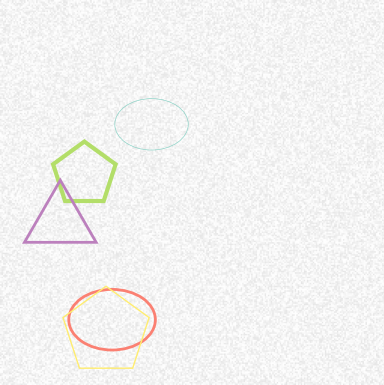[{"shape": "oval", "thickness": 0.5, "radius": 0.48, "center": [0.394, 0.677]}, {"shape": "oval", "thickness": 2, "radius": 0.56, "center": [0.291, 0.17]}, {"shape": "pentagon", "thickness": 3, "radius": 0.43, "center": [0.219, 0.547]}, {"shape": "triangle", "thickness": 2, "radius": 0.54, "center": [0.157, 0.424]}, {"shape": "pentagon", "thickness": 1, "radius": 0.59, "center": [0.275, 0.139]}]